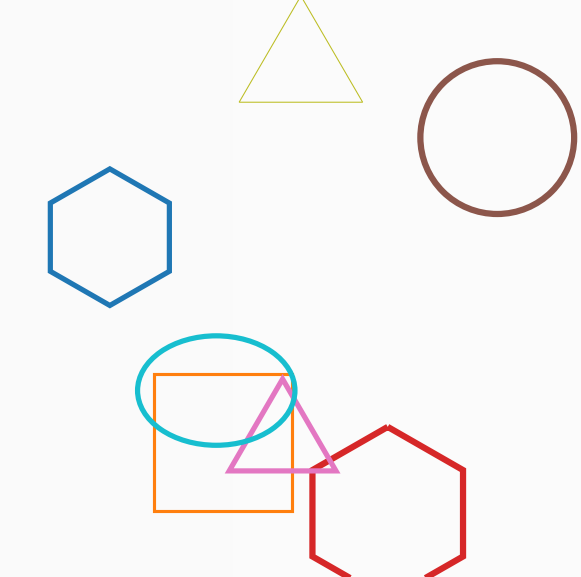[{"shape": "hexagon", "thickness": 2.5, "radius": 0.59, "center": [0.189, 0.588]}, {"shape": "square", "thickness": 1.5, "radius": 0.59, "center": [0.383, 0.233]}, {"shape": "hexagon", "thickness": 3, "radius": 0.75, "center": [0.667, 0.11]}, {"shape": "circle", "thickness": 3, "radius": 0.66, "center": [0.856, 0.761]}, {"shape": "triangle", "thickness": 2.5, "radius": 0.53, "center": [0.486, 0.237]}, {"shape": "triangle", "thickness": 0.5, "radius": 0.61, "center": [0.518, 0.883]}, {"shape": "oval", "thickness": 2.5, "radius": 0.68, "center": [0.372, 0.323]}]